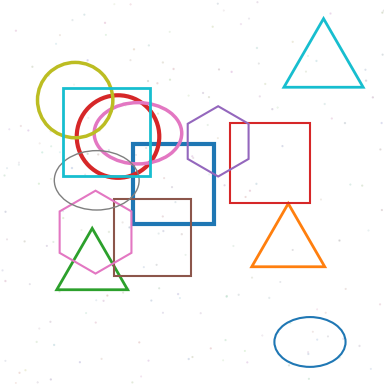[{"shape": "oval", "thickness": 1.5, "radius": 0.46, "center": [0.805, 0.112]}, {"shape": "square", "thickness": 3, "radius": 0.52, "center": [0.451, 0.521]}, {"shape": "triangle", "thickness": 2, "radius": 0.55, "center": [0.749, 0.362]}, {"shape": "triangle", "thickness": 2, "radius": 0.53, "center": [0.239, 0.301]}, {"shape": "circle", "thickness": 3, "radius": 0.54, "center": [0.307, 0.645]}, {"shape": "square", "thickness": 1.5, "radius": 0.52, "center": [0.702, 0.576]}, {"shape": "hexagon", "thickness": 1.5, "radius": 0.46, "center": [0.567, 0.633]}, {"shape": "square", "thickness": 1.5, "radius": 0.5, "center": [0.396, 0.384]}, {"shape": "hexagon", "thickness": 1.5, "radius": 0.54, "center": [0.248, 0.397]}, {"shape": "oval", "thickness": 2.5, "radius": 0.57, "center": [0.358, 0.654]}, {"shape": "oval", "thickness": 1, "radius": 0.55, "center": [0.251, 0.532]}, {"shape": "circle", "thickness": 2.5, "radius": 0.49, "center": [0.195, 0.74]}, {"shape": "square", "thickness": 2, "radius": 0.57, "center": [0.277, 0.657]}, {"shape": "triangle", "thickness": 2, "radius": 0.59, "center": [0.84, 0.833]}]